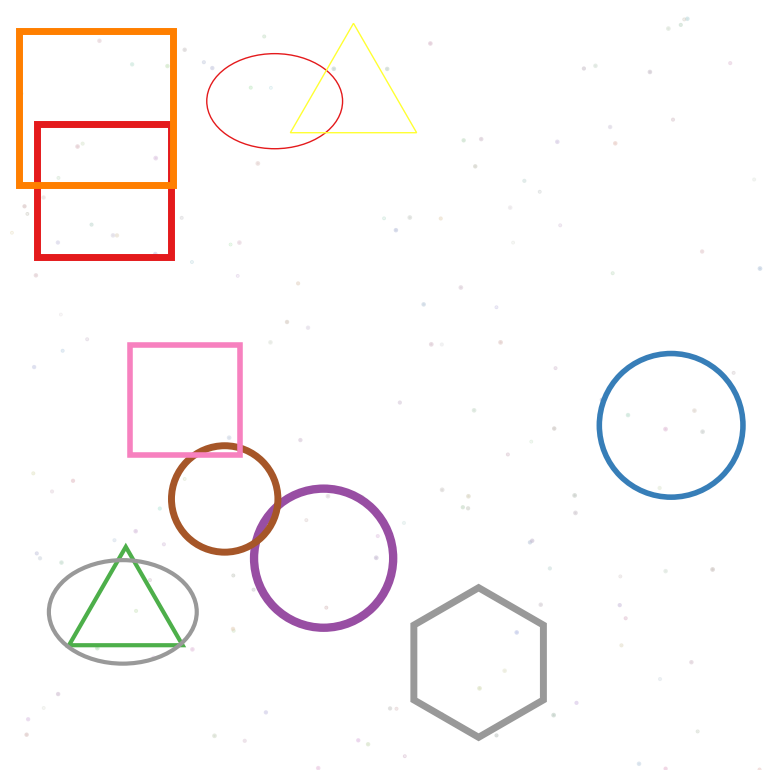[{"shape": "square", "thickness": 2.5, "radius": 0.43, "center": [0.135, 0.753]}, {"shape": "oval", "thickness": 0.5, "radius": 0.44, "center": [0.357, 0.869]}, {"shape": "circle", "thickness": 2, "radius": 0.47, "center": [0.872, 0.448]}, {"shape": "triangle", "thickness": 1.5, "radius": 0.43, "center": [0.163, 0.205]}, {"shape": "circle", "thickness": 3, "radius": 0.45, "center": [0.42, 0.275]}, {"shape": "square", "thickness": 2.5, "radius": 0.5, "center": [0.124, 0.859]}, {"shape": "triangle", "thickness": 0.5, "radius": 0.47, "center": [0.459, 0.875]}, {"shape": "circle", "thickness": 2.5, "radius": 0.35, "center": [0.292, 0.352]}, {"shape": "square", "thickness": 2, "radius": 0.36, "center": [0.24, 0.48]}, {"shape": "hexagon", "thickness": 2.5, "radius": 0.49, "center": [0.622, 0.14]}, {"shape": "oval", "thickness": 1.5, "radius": 0.48, "center": [0.159, 0.205]}]